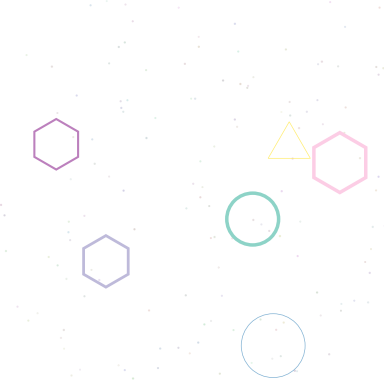[{"shape": "circle", "thickness": 2.5, "radius": 0.34, "center": [0.656, 0.431]}, {"shape": "hexagon", "thickness": 2, "radius": 0.33, "center": [0.275, 0.321]}, {"shape": "circle", "thickness": 0.5, "radius": 0.41, "center": [0.71, 0.102]}, {"shape": "hexagon", "thickness": 2.5, "radius": 0.39, "center": [0.883, 0.578]}, {"shape": "hexagon", "thickness": 1.5, "radius": 0.33, "center": [0.146, 0.625]}, {"shape": "triangle", "thickness": 0.5, "radius": 0.32, "center": [0.751, 0.62]}]